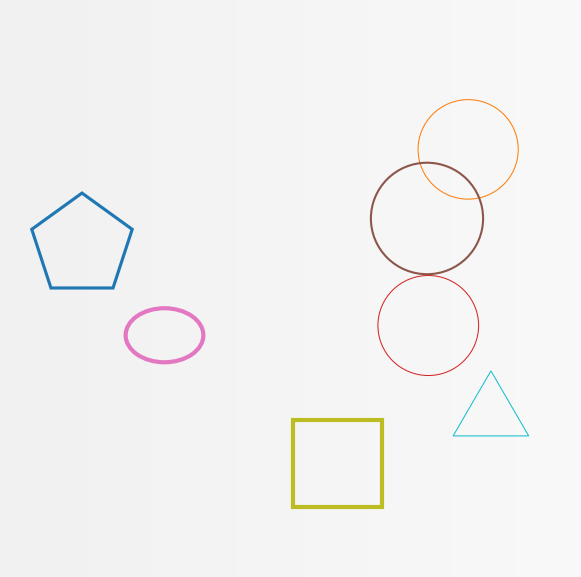[{"shape": "pentagon", "thickness": 1.5, "radius": 0.45, "center": [0.141, 0.574]}, {"shape": "circle", "thickness": 0.5, "radius": 0.43, "center": [0.805, 0.74]}, {"shape": "circle", "thickness": 0.5, "radius": 0.43, "center": [0.737, 0.435]}, {"shape": "circle", "thickness": 1, "radius": 0.48, "center": [0.735, 0.621]}, {"shape": "oval", "thickness": 2, "radius": 0.33, "center": [0.283, 0.419]}, {"shape": "square", "thickness": 2, "radius": 0.38, "center": [0.58, 0.196]}, {"shape": "triangle", "thickness": 0.5, "radius": 0.38, "center": [0.845, 0.282]}]